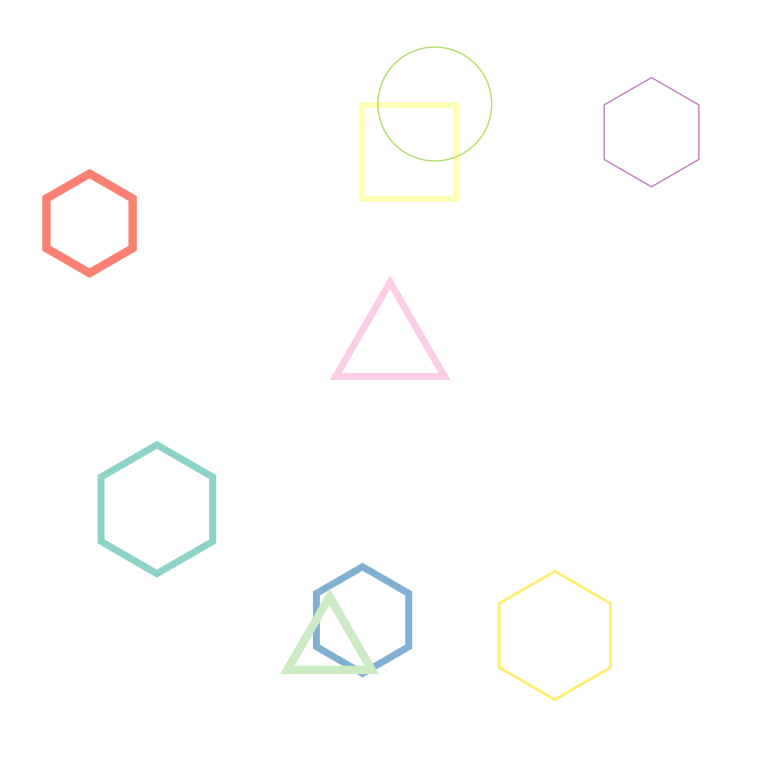[{"shape": "hexagon", "thickness": 2.5, "radius": 0.42, "center": [0.204, 0.339]}, {"shape": "square", "thickness": 2, "radius": 0.31, "center": [0.531, 0.802]}, {"shape": "hexagon", "thickness": 3, "radius": 0.32, "center": [0.116, 0.71]}, {"shape": "hexagon", "thickness": 2.5, "radius": 0.35, "center": [0.471, 0.195]}, {"shape": "circle", "thickness": 0.5, "radius": 0.37, "center": [0.565, 0.865]}, {"shape": "triangle", "thickness": 2.5, "radius": 0.41, "center": [0.507, 0.552]}, {"shape": "hexagon", "thickness": 0.5, "radius": 0.35, "center": [0.846, 0.828]}, {"shape": "triangle", "thickness": 3, "radius": 0.32, "center": [0.428, 0.162]}, {"shape": "hexagon", "thickness": 1, "radius": 0.42, "center": [0.721, 0.175]}]